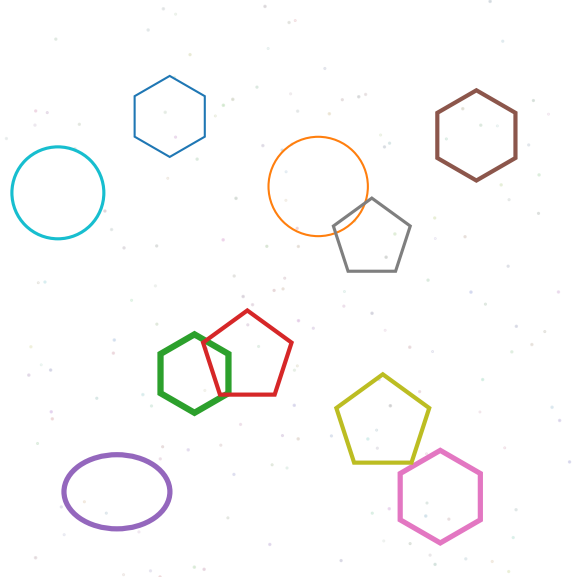[{"shape": "hexagon", "thickness": 1, "radius": 0.35, "center": [0.294, 0.798]}, {"shape": "circle", "thickness": 1, "radius": 0.43, "center": [0.551, 0.676]}, {"shape": "hexagon", "thickness": 3, "radius": 0.34, "center": [0.337, 0.352]}, {"shape": "pentagon", "thickness": 2, "radius": 0.4, "center": [0.428, 0.381]}, {"shape": "oval", "thickness": 2.5, "radius": 0.46, "center": [0.202, 0.148]}, {"shape": "hexagon", "thickness": 2, "radius": 0.39, "center": [0.825, 0.765]}, {"shape": "hexagon", "thickness": 2.5, "radius": 0.4, "center": [0.762, 0.139]}, {"shape": "pentagon", "thickness": 1.5, "radius": 0.35, "center": [0.644, 0.586]}, {"shape": "pentagon", "thickness": 2, "radius": 0.42, "center": [0.663, 0.266]}, {"shape": "circle", "thickness": 1.5, "radius": 0.4, "center": [0.1, 0.665]}]